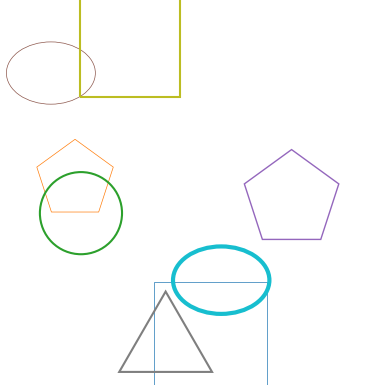[{"shape": "square", "thickness": 0.5, "radius": 0.73, "center": [0.546, 0.122]}, {"shape": "pentagon", "thickness": 0.5, "radius": 0.52, "center": [0.195, 0.534]}, {"shape": "circle", "thickness": 1.5, "radius": 0.53, "center": [0.21, 0.446]}, {"shape": "pentagon", "thickness": 1, "radius": 0.64, "center": [0.757, 0.482]}, {"shape": "oval", "thickness": 0.5, "radius": 0.58, "center": [0.132, 0.81]}, {"shape": "triangle", "thickness": 1.5, "radius": 0.7, "center": [0.43, 0.104]}, {"shape": "square", "thickness": 1.5, "radius": 0.65, "center": [0.338, 0.878]}, {"shape": "oval", "thickness": 3, "radius": 0.63, "center": [0.575, 0.272]}]